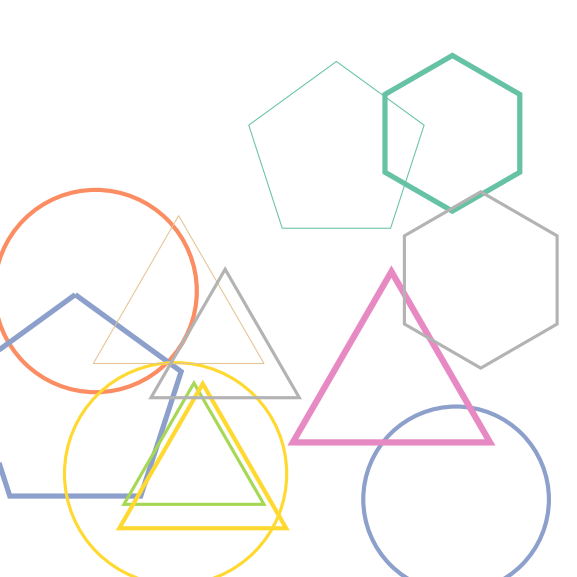[{"shape": "pentagon", "thickness": 0.5, "radius": 0.8, "center": [0.583, 0.733]}, {"shape": "hexagon", "thickness": 2.5, "radius": 0.67, "center": [0.783, 0.768]}, {"shape": "circle", "thickness": 2, "radius": 0.88, "center": [0.166, 0.495]}, {"shape": "circle", "thickness": 2, "radius": 0.8, "center": [0.79, 0.134]}, {"shape": "pentagon", "thickness": 2.5, "radius": 0.96, "center": [0.13, 0.296]}, {"shape": "triangle", "thickness": 3, "radius": 0.99, "center": [0.678, 0.332]}, {"shape": "triangle", "thickness": 1.5, "radius": 0.7, "center": [0.336, 0.196]}, {"shape": "triangle", "thickness": 2, "radius": 0.83, "center": [0.351, 0.168]}, {"shape": "circle", "thickness": 1.5, "radius": 0.96, "center": [0.304, 0.179]}, {"shape": "triangle", "thickness": 0.5, "radius": 0.85, "center": [0.309, 0.455]}, {"shape": "hexagon", "thickness": 1.5, "radius": 0.76, "center": [0.832, 0.514]}, {"shape": "triangle", "thickness": 1.5, "radius": 0.74, "center": [0.39, 0.385]}]